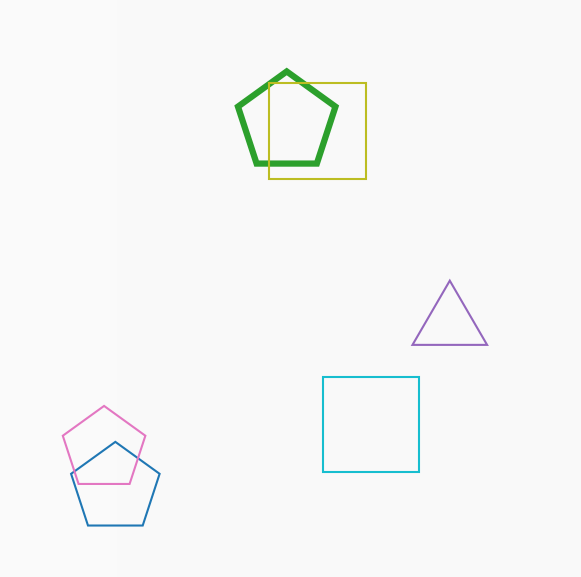[{"shape": "pentagon", "thickness": 1, "radius": 0.4, "center": [0.198, 0.154]}, {"shape": "pentagon", "thickness": 3, "radius": 0.44, "center": [0.493, 0.787]}, {"shape": "triangle", "thickness": 1, "radius": 0.37, "center": [0.774, 0.439]}, {"shape": "pentagon", "thickness": 1, "radius": 0.37, "center": [0.179, 0.222]}, {"shape": "square", "thickness": 1, "radius": 0.42, "center": [0.546, 0.772]}, {"shape": "square", "thickness": 1, "radius": 0.41, "center": [0.639, 0.264]}]